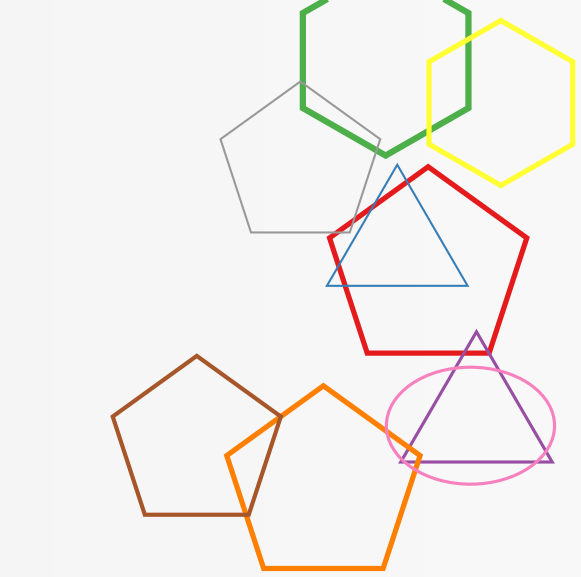[{"shape": "pentagon", "thickness": 2.5, "radius": 0.89, "center": [0.737, 0.532]}, {"shape": "triangle", "thickness": 1, "radius": 0.7, "center": [0.683, 0.574]}, {"shape": "hexagon", "thickness": 3, "radius": 0.82, "center": [0.663, 0.894]}, {"shape": "triangle", "thickness": 1.5, "radius": 0.75, "center": [0.82, 0.274]}, {"shape": "pentagon", "thickness": 2.5, "radius": 0.87, "center": [0.556, 0.156]}, {"shape": "hexagon", "thickness": 2.5, "radius": 0.71, "center": [0.862, 0.821]}, {"shape": "pentagon", "thickness": 2, "radius": 0.76, "center": [0.339, 0.231]}, {"shape": "oval", "thickness": 1.5, "radius": 0.72, "center": [0.809, 0.262]}, {"shape": "pentagon", "thickness": 1, "radius": 0.72, "center": [0.517, 0.713]}]